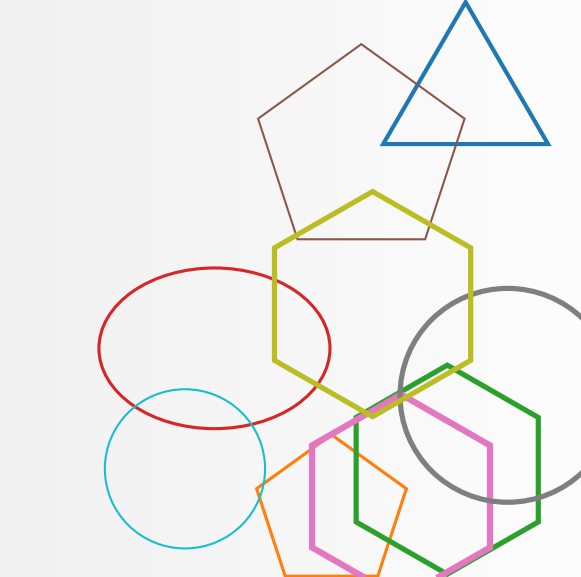[{"shape": "triangle", "thickness": 2, "radius": 0.82, "center": [0.801, 0.832]}, {"shape": "pentagon", "thickness": 1.5, "radius": 0.68, "center": [0.57, 0.111]}, {"shape": "hexagon", "thickness": 2.5, "radius": 0.9, "center": [0.769, 0.186]}, {"shape": "oval", "thickness": 1.5, "radius": 0.99, "center": [0.369, 0.396]}, {"shape": "pentagon", "thickness": 1, "radius": 0.93, "center": [0.622, 0.736]}, {"shape": "hexagon", "thickness": 3, "radius": 0.88, "center": [0.69, 0.139]}, {"shape": "circle", "thickness": 2.5, "radius": 0.93, "center": [0.873, 0.315]}, {"shape": "hexagon", "thickness": 2.5, "radius": 0.97, "center": [0.641, 0.473]}, {"shape": "circle", "thickness": 1, "radius": 0.69, "center": [0.318, 0.187]}]